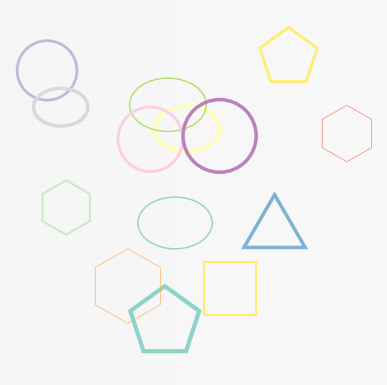[{"shape": "oval", "thickness": 1, "radius": 0.48, "center": [0.452, 0.421]}, {"shape": "pentagon", "thickness": 3, "radius": 0.47, "center": [0.425, 0.163]}, {"shape": "oval", "thickness": 2.5, "radius": 0.42, "center": [0.483, 0.665]}, {"shape": "circle", "thickness": 2, "radius": 0.39, "center": [0.121, 0.817]}, {"shape": "hexagon", "thickness": 0.5, "radius": 0.37, "center": [0.895, 0.653]}, {"shape": "triangle", "thickness": 2.5, "radius": 0.46, "center": [0.709, 0.403]}, {"shape": "hexagon", "thickness": 0.5, "radius": 0.48, "center": [0.33, 0.257]}, {"shape": "oval", "thickness": 1, "radius": 0.49, "center": [0.433, 0.728]}, {"shape": "circle", "thickness": 2, "radius": 0.42, "center": [0.388, 0.638]}, {"shape": "oval", "thickness": 2.5, "radius": 0.35, "center": [0.157, 0.721]}, {"shape": "circle", "thickness": 2.5, "radius": 0.47, "center": [0.567, 0.647]}, {"shape": "hexagon", "thickness": 1.5, "radius": 0.35, "center": [0.171, 0.461]}, {"shape": "pentagon", "thickness": 2, "radius": 0.39, "center": [0.745, 0.851]}, {"shape": "square", "thickness": 1.5, "radius": 0.34, "center": [0.594, 0.25]}]